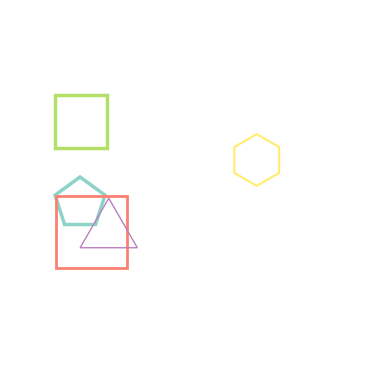[{"shape": "pentagon", "thickness": 2.5, "radius": 0.34, "center": [0.208, 0.472]}, {"shape": "square", "thickness": 2, "radius": 0.46, "center": [0.237, 0.398]}, {"shape": "square", "thickness": 2.5, "radius": 0.34, "center": [0.211, 0.685]}, {"shape": "triangle", "thickness": 1, "radius": 0.43, "center": [0.282, 0.399]}, {"shape": "hexagon", "thickness": 1.5, "radius": 0.34, "center": [0.667, 0.584]}]